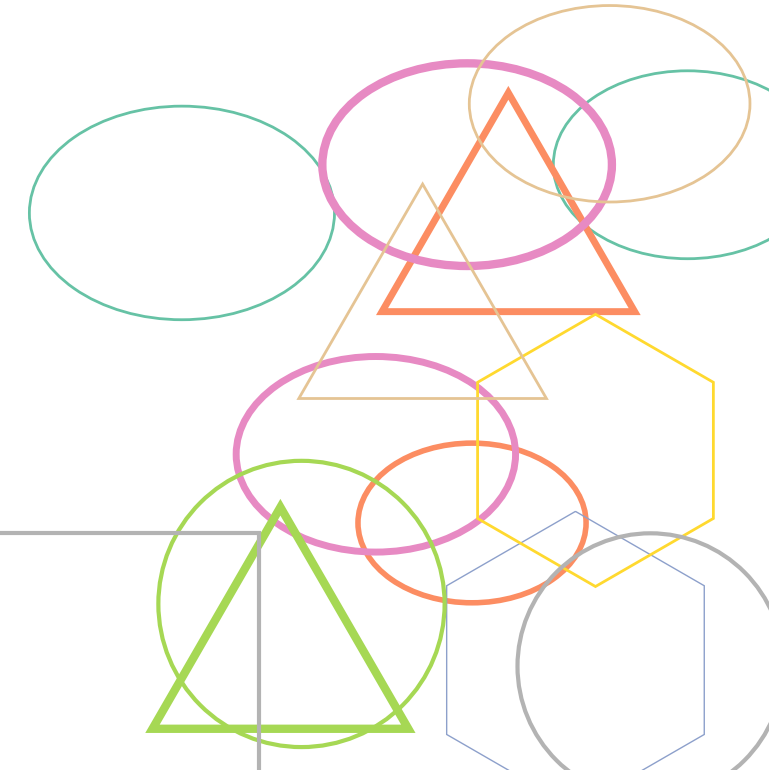[{"shape": "oval", "thickness": 1, "radius": 0.87, "center": [0.893, 0.786]}, {"shape": "oval", "thickness": 1, "radius": 0.99, "center": [0.236, 0.723]}, {"shape": "triangle", "thickness": 2.5, "radius": 0.95, "center": [0.66, 0.69]}, {"shape": "oval", "thickness": 2, "radius": 0.74, "center": [0.613, 0.321]}, {"shape": "hexagon", "thickness": 0.5, "radius": 0.97, "center": [0.747, 0.143]}, {"shape": "oval", "thickness": 2.5, "radius": 0.91, "center": [0.488, 0.41]}, {"shape": "oval", "thickness": 3, "radius": 0.94, "center": [0.607, 0.786]}, {"shape": "triangle", "thickness": 3, "radius": 0.96, "center": [0.364, 0.149]}, {"shape": "circle", "thickness": 1.5, "radius": 0.93, "center": [0.392, 0.216]}, {"shape": "hexagon", "thickness": 1, "radius": 0.88, "center": [0.773, 0.415]}, {"shape": "triangle", "thickness": 1, "radius": 0.93, "center": [0.549, 0.575]}, {"shape": "oval", "thickness": 1, "radius": 0.91, "center": [0.792, 0.865]}, {"shape": "square", "thickness": 1.5, "radius": 0.92, "center": [0.153, 0.123]}, {"shape": "circle", "thickness": 1.5, "radius": 0.86, "center": [0.845, 0.135]}]